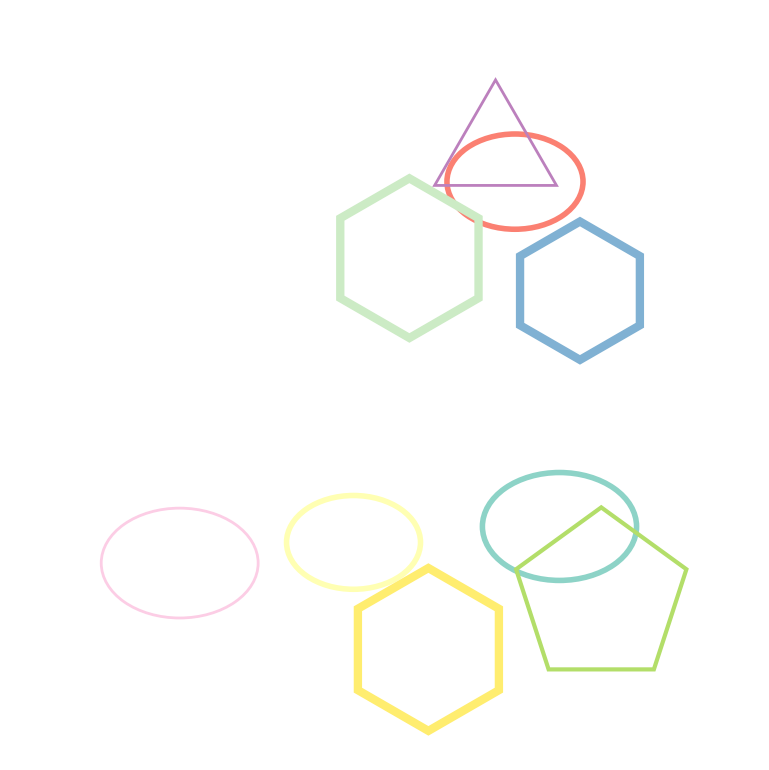[{"shape": "oval", "thickness": 2, "radius": 0.5, "center": [0.727, 0.316]}, {"shape": "oval", "thickness": 2, "radius": 0.43, "center": [0.459, 0.296]}, {"shape": "oval", "thickness": 2, "radius": 0.44, "center": [0.669, 0.764]}, {"shape": "hexagon", "thickness": 3, "radius": 0.45, "center": [0.753, 0.622]}, {"shape": "pentagon", "thickness": 1.5, "radius": 0.58, "center": [0.781, 0.225]}, {"shape": "oval", "thickness": 1, "radius": 0.51, "center": [0.233, 0.269]}, {"shape": "triangle", "thickness": 1, "radius": 0.46, "center": [0.644, 0.805]}, {"shape": "hexagon", "thickness": 3, "radius": 0.52, "center": [0.532, 0.665]}, {"shape": "hexagon", "thickness": 3, "radius": 0.53, "center": [0.556, 0.157]}]